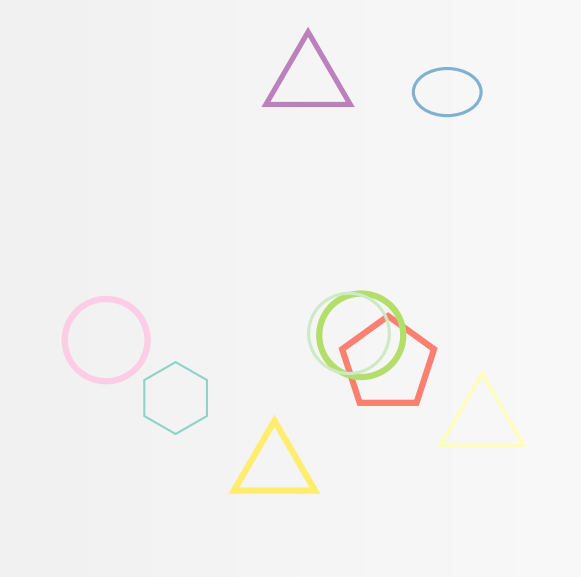[{"shape": "hexagon", "thickness": 1, "radius": 0.31, "center": [0.302, 0.31]}, {"shape": "triangle", "thickness": 1.5, "radius": 0.41, "center": [0.83, 0.27]}, {"shape": "pentagon", "thickness": 3, "radius": 0.42, "center": [0.668, 0.369]}, {"shape": "oval", "thickness": 1.5, "radius": 0.29, "center": [0.769, 0.84]}, {"shape": "circle", "thickness": 3, "radius": 0.36, "center": [0.621, 0.419]}, {"shape": "circle", "thickness": 3, "radius": 0.36, "center": [0.183, 0.41]}, {"shape": "triangle", "thickness": 2.5, "radius": 0.42, "center": [0.53, 0.86]}, {"shape": "circle", "thickness": 1.5, "radius": 0.35, "center": [0.6, 0.422]}, {"shape": "triangle", "thickness": 3, "radius": 0.4, "center": [0.472, 0.19]}]